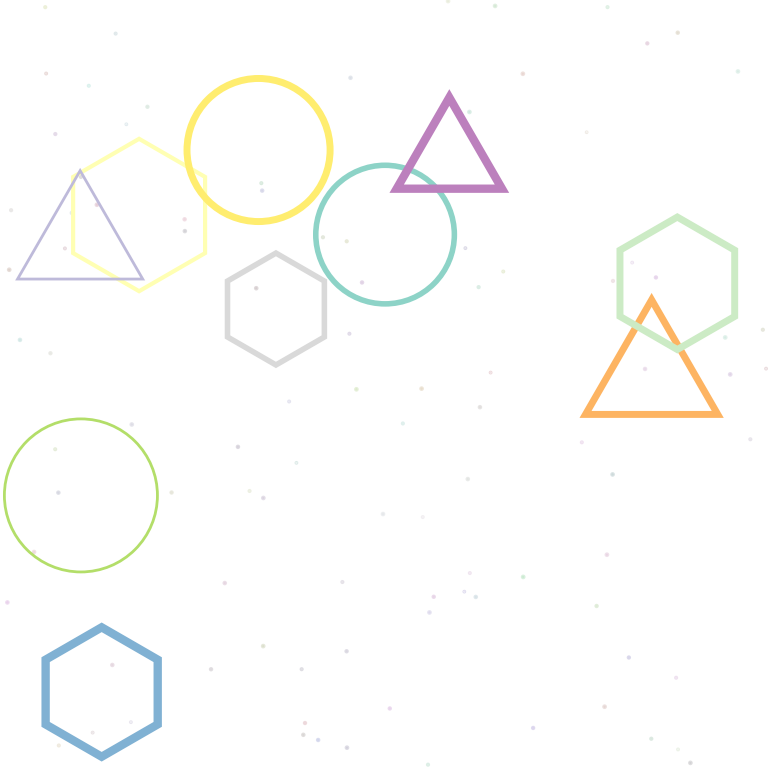[{"shape": "circle", "thickness": 2, "radius": 0.45, "center": [0.5, 0.695]}, {"shape": "hexagon", "thickness": 1.5, "radius": 0.49, "center": [0.181, 0.721]}, {"shape": "triangle", "thickness": 1, "radius": 0.47, "center": [0.104, 0.685]}, {"shape": "hexagon", "thickness": 3, "radius": 0.42, "center": [0.132, 0.101]}, {"shape": "triangle", "thickness": 2.5, "radius": 0.5, "center": [0.846, 0.511]}, {"shape": "circle", "thickness": 1, "radius": 0.5, "center": [0.105, 0.357]}, {"shape": "hexagon", "thickness": 2, "radius": 0.36, "center": [0.358, 0.599]}, {"shape": "triangle", "thickness": 3, "radius": 0.39, "center": [0.584, 0.794]}, {"shape": "hexagon", "thickness": 2.5, "radius": 0.43, "center": [0.88, 0.632]}, {"shape": "circle", "thickness": 2.5, "radius": 0.46, "center": [0.336, 0.805]}]